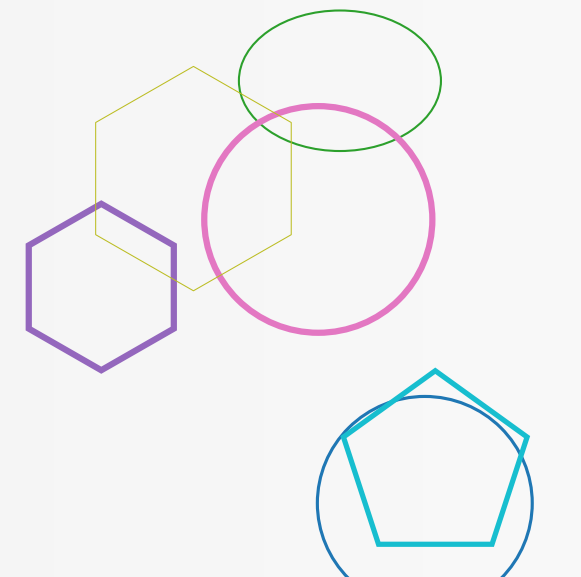[{"shape": "circle", "thickness": 1.5, "radius": 0.92, "center": [0.731, 0.128]}, {"shape": "oval", "thickness": 1, "radius": 0.87, "center": [0.585, 0.859]}, {"shape": "hexagon", "thickness": 3, "radius": 0.72, "center": [0.174, 0.502]}, {"shape": "circle", "thickness": 3, "radius": 0.98, "center": [0.548, 0.619]}, {"shape": "hexagon", "thickness": 0.5, "radius": 0.97, "center": [0.333, 0.69]}, {"shape": "pentagon", "thickness": 2.5, "radius": 0.83, "center": [0.749, 0.191]}]